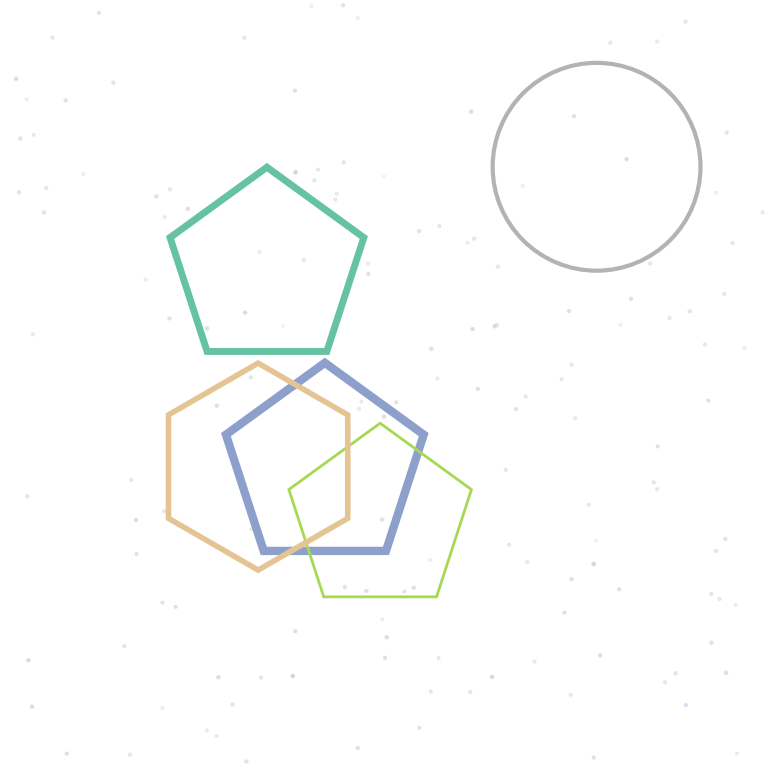[{"shape": "pentagon", "thickness": 2.5, "radius": 0.66, "center": [0.347, 0.651]}, {"shape": "pentagon", "thickness": 3, "radius": 0.68, "center": [0.422, 0.394]}, {"shape": "pentagon", "thickness": 1, "radius": 0.62, "center": [0.494, 0.326]}, {"shape": "hexagon", "thickness": 2, "radius": 0.67, "center": [0.335, 0.394]}, {"shape": "circle", "thickness": 1.5, "radius": 0.67, "center": [0.775, 0.783]}]